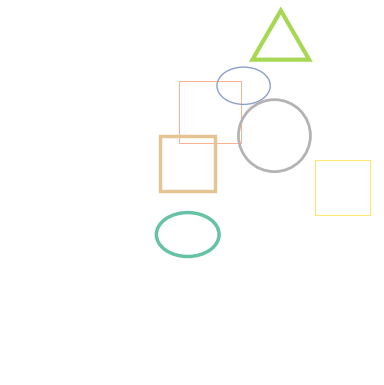[{"shape": "oval", "thickness": 2.5, "radius": 0.41, "center": [0.488, 0.391]}, {"shape": "square", "thickness": 0.5, "radius": 0.4, "center": [0.545, 0.708]}, {"shape": "oval", "thickness": 1, "radius": 0.35, "center": [0.633, 0.777]}, {"shape": "triangle", "thickness": 3, "radius": 0.43, "center": [0.729, 0.888]}, {"shape": "square", "thickness": 0.5, "radius": 0.36, "center": [0.89, 0.514]}, {"shape": "square", "thickness": 2.5, "radius": 0.35, "center": [0.487, 0.575]}, {"shape": "circle", "thickness": 2, "radius": 0.47, "center": [0.713, 0.648]}]